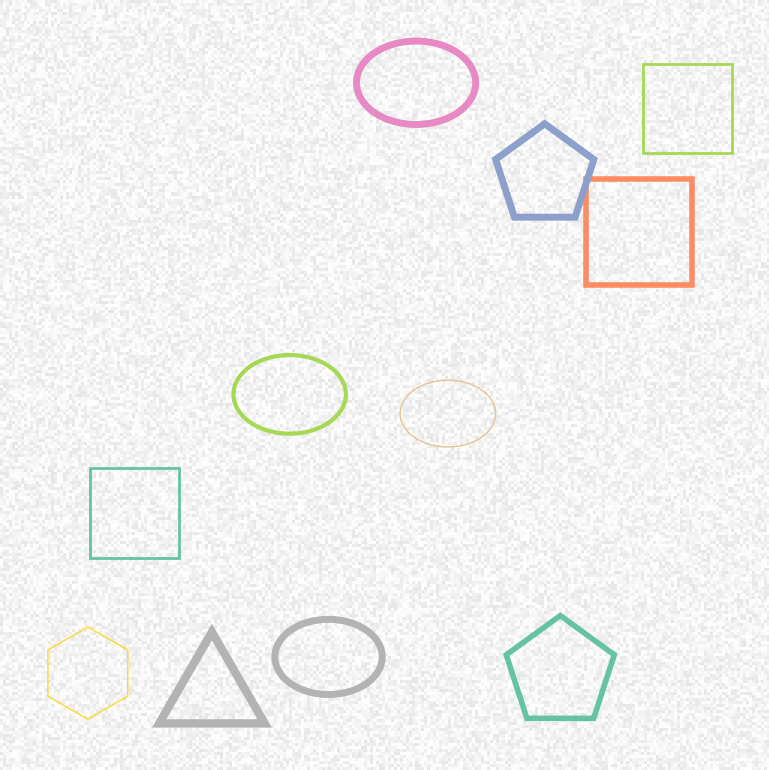[{"shape": "square", "thickness": 1, "radius": 0.29, "center": [0.175, 0.333]}, {"shape": "pentagon", "thickness": 2, "radius": 0.37, "center": [0.728, 0.127]}, {"shape": "square", "thickness": 2, "radius": 0.34, "center": [0.83, 0.699]}, {"shape": "pentagon", "thickness": 2.5, "radius": 0.34, "center": [0.707, 0.772]}, {"shape": "oval", "thickness": 2.5, "radius": 0.39, "center": [0.54, 0.893]}, {"shape": "square", "thickness": 1, "radius": 0.29, "center": [0.893, 0.859]}, {"shape": "oval", "thickness": 1.5, "radius": 0.36, "center": [0.376, 0.488]}, {"shape": "hexagon", "thickness": 0.5, "radius": 0.3, "center": [0.114, 0.126]}, {"shape": "oval", "thickness": 0.5, "radius": 0.31, "center": [0.582, 0.463]}, {"shape": "oval", "thickness": 2.5, "radius": 0.35, "center": [0.427, 0.147]}, {"shape": "triangle", "thickness": 3, "radius": 0.4, "center": [0.275, 0.1]}]